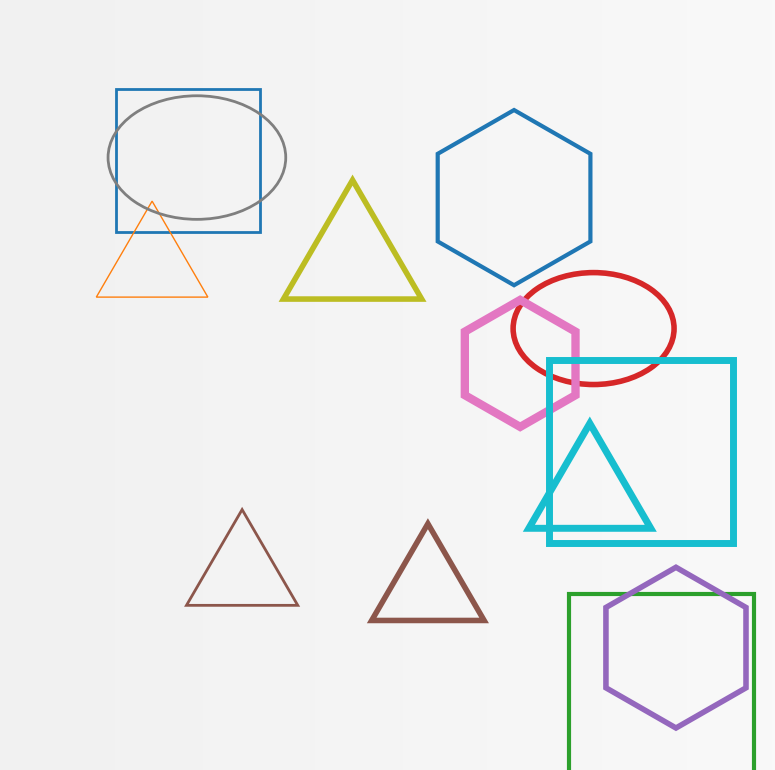[{"shape": "hexagon", "thickness": 1.5, "radius": 0.57, "center": [0.663, 0.743]}, {"shape": "square", "thickness": 1, "radius": 0.46, "center": [0.242, 0.791]}, {"shape": "triangle", "thickness": 0.5, "radius": 0.42, "center": [0.196, 0.656]}, {"shape": "square", "thickness": 1.5, "radius": 0.6, "center": [0.853, 0.109]}, {"shape": "oval", "thickness": 2, "radius": 0.52, "center": [0.766, 0.573]}, {"shape": "hexagon", "thickness": 2, "radius": 0.52, "center": [0.872, 0.159]}, {"shape": "triangle", "thickness": 2, "radius": 0.42, "center": [0.552, 0.236]}, {"shape": "triangle", "thickness": 1, "radius": 0.41, "center": [0.312, 0.255]}, {"shape": "hexagon", "thickness": 3, "radius": 0.41, "center": [0.671, 0.528]}, {"shape": "oval", "thickness": 1, "radius": 0.57, "center": [0.254, 0.795]}, {"shape": "triangle", "thickness": 2, "radius": 0.51, "center": [0.455, 0.663]}, {"shape": "square", "thickness": 2.5, "radius": 0.59, "center": [0.827, 0.414]}, {"shape": "triangle", "thickness": 2.5, "radius": 0.45, "center": [0.761, 0.359]}]